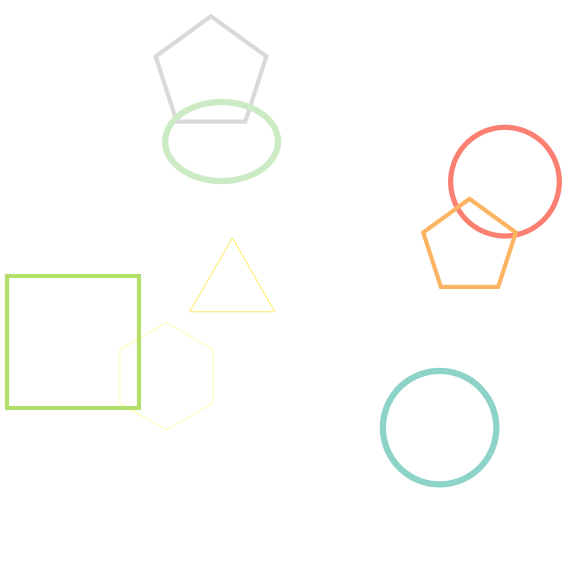[{"shape": "circle", "thickness": 3, "radius": 0.49, "center": [0.761, 0.259]}, {"shape": "hexagon", "thickness": 0.5, "radius": 0.46, "center": [0.288, 0.347]}, {"shape": "circle", "thickness": 2.5, "radius": 0.47, "center": [0.874, 0.685]}, {"shape": "pentagon", "thickness": 2, "radius": 0.42, "center": [0.813, 0.571]}, {"shape": "square", "thickness": 2, "radius": 0.57, "center": [0.126, 0.407]}, {"shape": "pentagon", "thickness": 2, "radius": 0.5, "center": [0.365, 0.87]}, {"shape": "oval", "thickness": 3, "radius": 0.49, "center": [0.384, 0.754]}, {"shape": "triangle", "thickness": 0.5, "radius": 0.43, "center": [0.402, 0.502]}]